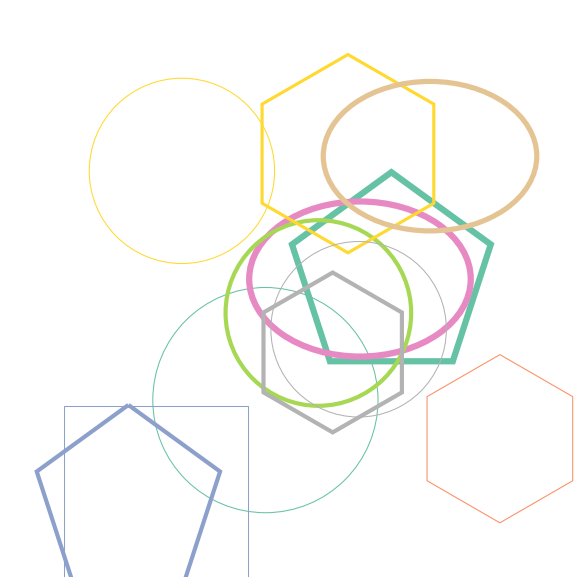[{"shape": "circle", "thickness": 0.5, "radius": 0.97, "center": [0.46, 0.306]}, {"shape": "pentagon", "thickness": 3, "radius": 0.9, "center": [0.678, 0.52]}, {"shape": "hexagon", "thickness": 0.5, "radius": 0.73, "center": [0.866, 0.239]}, {"shape": "pentagon", "thickness": 2, "radius": 0.83, "center": [0.222, 0.131]}, {"shape": "square", "thickness": 0.5, "radius": 0.8, "center": [0.271, 0.137]}, {"shape": "oval", "thickness": 3, "radius": 0.96, "center": [0.623, 0.516]}, {"shape": "circle", "thickness": 2, "radius": 0.8, "center": [0.551, 0.457]}, {"shape": "hexagon", "thickness": 1.5, "radius": 0.86, "center": [0.603, 0.733]}, {"shape": "circle", "thickness": 0.5, "radius": 0.8, "center": [0.315, 0.703]}, {"shape": "oval", "thickness": 2.5, "radius": 0.92, "center": [0.745, 0.729]}, {"shape": "hexagon", "thickness": 2, "radius": 0.69, "center": [0.576, 0.389]}, {"shape": "circle", "thickness": 0.5, "radius": 0.76, "center": [0.621, 0.429]}]